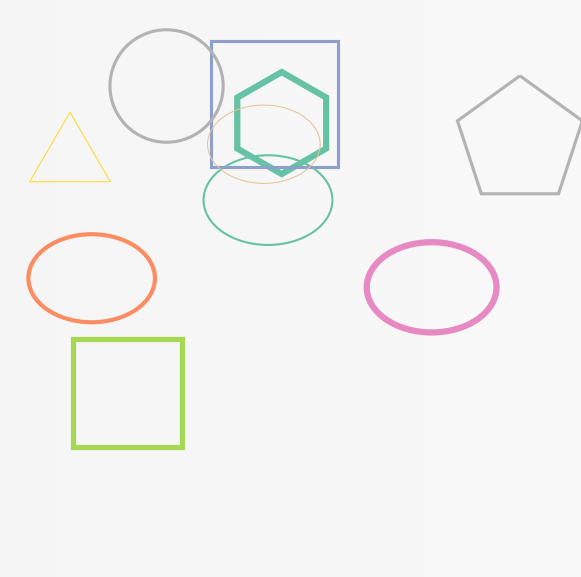[{"shape": "hexagon", "thickness": 3, "radius": 0.44, "center": [0.485, 0.786]}, {"shape": "oval", "thickness": 1, "radius": 0.55, "center": [0.461, 0.653]}, {"shape": "oval", "thickness": 2, "radius": 0.54, "center": [0.158, 0.517]}, {"shape": "square", "thickness": 1.5, "radius": 0.54, "center": [0.472, 0.819]}, {"shape": "oval", "thickness": 3, "radius": 0.56, "center": [0.743, 0.502]}, {"shape": "square", "thickness": 2.5, "radius": 0.47, "center": [0.22, 0.319]}, {"shape": "triangle", "thickness": 0.5, "radius": 0.4, "center": [0.12, 0.725]}, {"shape": "oval", "thickness": 0.5, "radius": 0.48, "center": [0.454, 0.749]}, {"shape": "circle", "thickness": 1.5, "radius": 0.49, "center": [0.287, 0.85]}, {"shape": "pentagon", "thickness": 1.5, "radius": 0.56, "center": [0.894, 0.755]}]